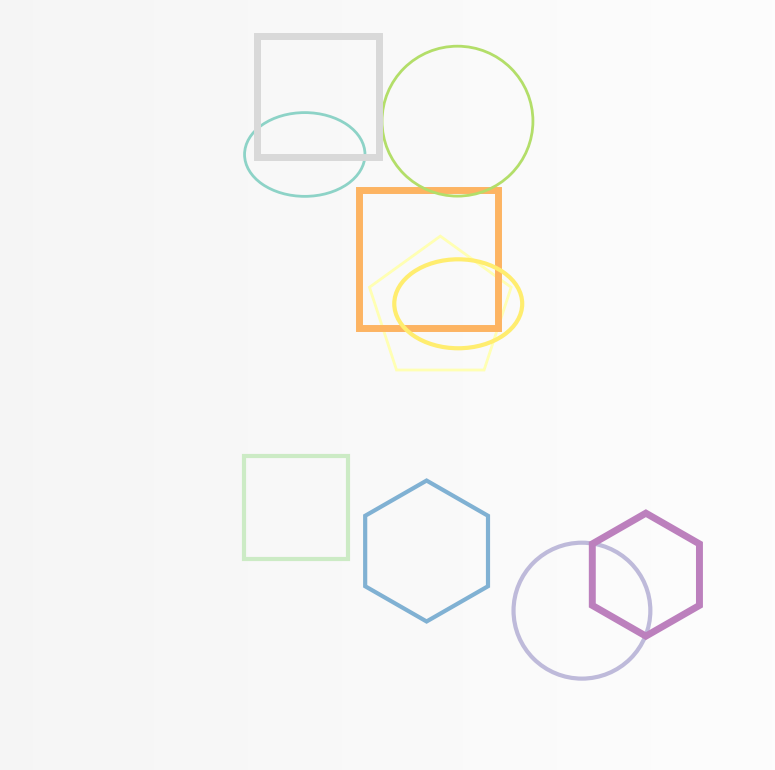[{"shape": "oval", "thickness": 1, "radius": 0.39, "center": [0.393, 0.799]}, {"shape": "pentagon", "thickness": 1, "radius": 0.48, "center": [0.568, 0.597]}, {"shape": "circle", "thickness": 1.5, "radius": 0.44, "center": [0.751, 0.207]}, {"shape": "hexagon", "thickness": 1.5, "radius": 0.46, "center": [0.55, 0.284]}, {"shape": "square", "thickness": 2.5, "radius": 0.45, "center": [0.553, 0.664]}, {"shape": "circle", "thickness": 1, "radius": 0.49, "center": [0.59, 0.843]}, {"shape": "square", "thickness": 2.5, "radius": 0.39, "center": [0.411, 0.875]}, {"shape": "hexagon", "thickness": 2.5, "radius": 0.4, "center": [0.833, 0.254]}, {"shape": "square", "thickness": 1.5, "radius": 0.34, "center": [0.382, 0.34]}, {"shape": "oval", "thickness": 1.5, "radius": 0.41, "center": [0.591, 0.605]}]